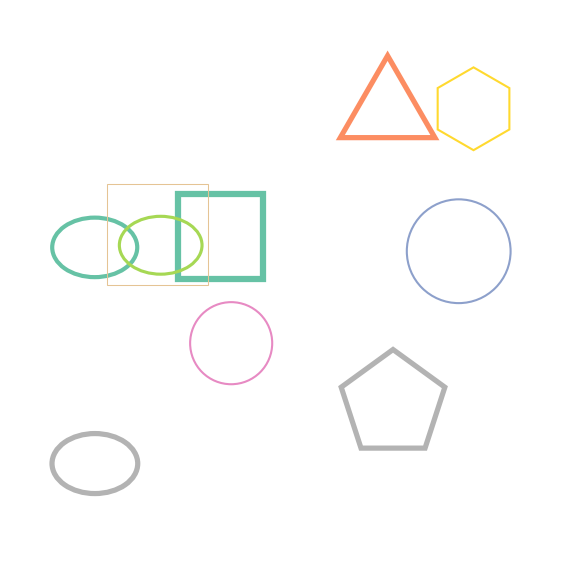[{"shape": "oval", "thickness": 2, "radius": 0.37, "center": [0.164, 0.571]}, {"shape": "square", "thickness": 3, "radius": 0.37, "center": [0.382, 0.59]}, {"shape": "triangle", "thickness": 2.5, "radius": 0.47, "center": [0.671, 0.808]}, {"shape": "circle", "thickness": 1, "radius": 0.45, "center": [0.794, 0.564]}, {"shape": "circle", "thickness": 1, "radius": 0.36, "center": [0.4, 0.405]}, {"shape": "oval", "thickness": 1.5, "radius": 0.36, "center": [0.278, 0.574]}, {"shape": "hexagon", "thickness": 1, "radius": 0.36, "center": [0.82, 0.811]}, {"shape": "square", "thickness": 0.5, "radius": 0.44, "center": [0.273, 0.593]}, {"shape": "pentagon", "thickness": 2.5, "radius": 0.47, "center": [0.681, 0.3]}, {"shape": "oval", "thickness": 2.5, "radius": 0.37, "center": [0.164, 0.196]}]